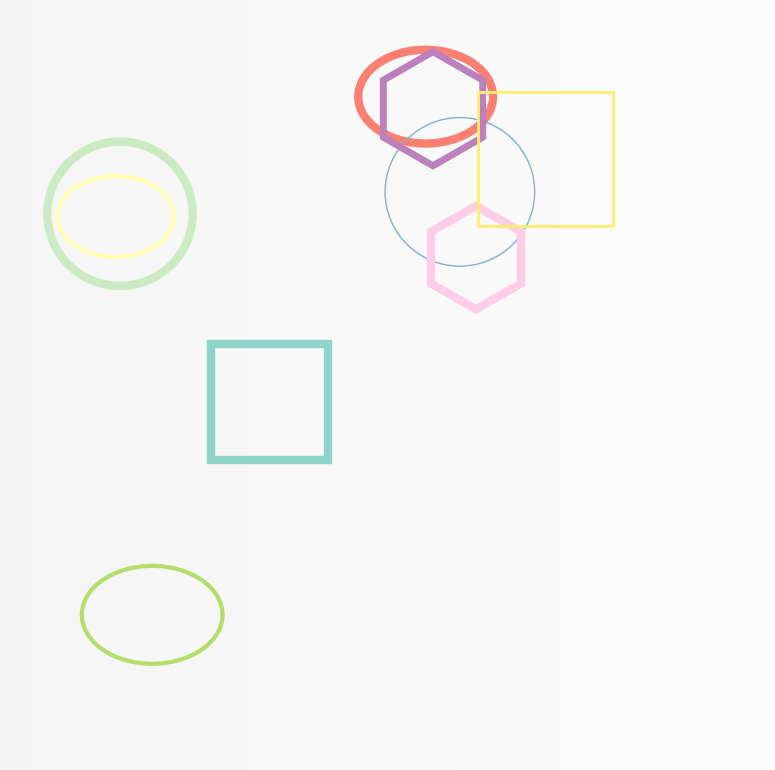[{"shape": "square", "thickness": 3, "radius": 0.38, "center": [0.348, 0.478]}, {"shape": "oval", "thickness": 1.5, "radius": 0.37, "center": [0.149, 0.719]}, {"shape": "oval", "thickness": 3, "radius": 0.43, "center": [0.549, 0.874]}, {"shape": "circle", "thickness": 0.5, "radius": 0.48, "center": [0.593, 0.751]}, {"shape": "oval", "thickness": 1.5, "radius": 0.45, "center": [0.196, 0.202]}, {"shape": "hexagon", "thickness": 3, "radius": 0.34, "center": [0.614, 0.665]}, {"shape": "hexagon", "thickness": 2.5, "radius": 0.37, "center": [0.559, 0.859]}, {"shape": "circle", "thickness": 3, "radius": 0.47, "center": [0.155, 0.722]}, {"shape": "square", "thickness": 1, "radius": 0.44, "center": [0.703, 0.793]}]